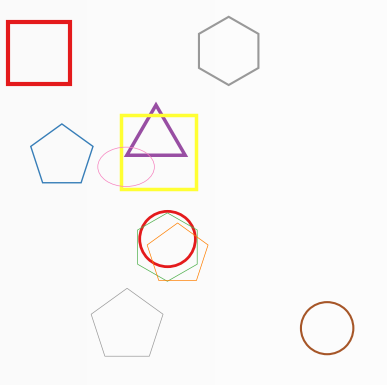[{"shape": "circle", "thickness": 2, "radius": 0.36, "center": [0.432, 0.379]}, {"shape": "square", "thickness": 3, "radius": 0.4, "center": [0.101, 0.862]}, {"shape": "pentagon", "thickness": 1, "radius": 0.42, "center": [0.16, 0.594]}, {"shape": "hexagon", "thickness": 0.5, "radius": 0.44, "center": [0.432, 0.358]}, {"shape": "triangle", "thickness": 2.5, "radius": 0.43, "center": [0.403, 0.64]}, {"shape": "pentagon", "thickness": 0.5, "radius": 0.41, "center": [0.458, 0.338]}, {"shape": "square", "thickness": 2.5, "radius": 0.48, "center": [0.409, 0.605]}, {"shape": "circle", "thickness": 1.5, "radius": 0.34, "center": [0.844, 0.148]}, {"shape": "oval", "thickness": 0.5, "radius": 0.37, "center": [0.325, 0.567]}, {"shape": "pentagon", "thickness": 0.5, "radius": 0.49, "center": [0.328, 0.154]}, {"shape": "hexagon", "thickness": 1.5, "radius": 0.44, "center": [0.59, 0.868]}]